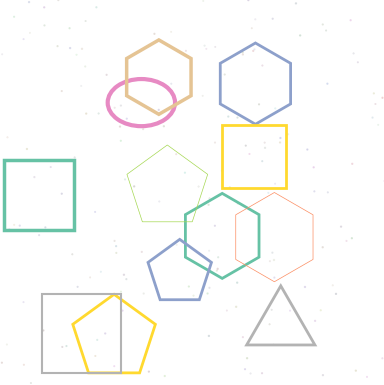[{"shape": "hexagon", "thickness": 2, "radius": 0.55, "center": [0.577, 0.387]}, {"shape": "square", "thickness": 2.5, "radius": 0.46, "center": [0.102, 0.493]}, {"shape": "hexagon", "thickness": 0.5, "radius": 0.58, "center": [0.713, 0.384]}, {"shape": "pentagon", "thickness": 2, "radius": 0.43, "center": [0.467, 0.292]}, {"shape": "hexagon", "thickness": 2, "radius": 0.53, "center": [0.663, 0.783]}, {"shape": "oval", "thickness": 3, "radius": 0.44, "center": [0.367, 0.733]}, {"shape": "pentagon", "thickness": 0.5, "radius": 0.55, "center": [0.435, 0.513]}, {"shape": "square", "thickness": 2, "radius": 0.41, "center": [0.66, 0.594]}, {"shape": "pentagon", "thickness": 2, "radius": 0.56, "center": [0.296, 0.123]}, {"shape": "hexagon", "thickness": 2.5, "radius": 0.48, "center": [0.413, 0.8]}, {"shape": "square", "thickness": 1.5, "radius": 0.51, "center": [0.211, 0.134]}, {"shape": "triangle", "thickness": 2, "radius": 0.51, "center": [0.729, 0.155]}]